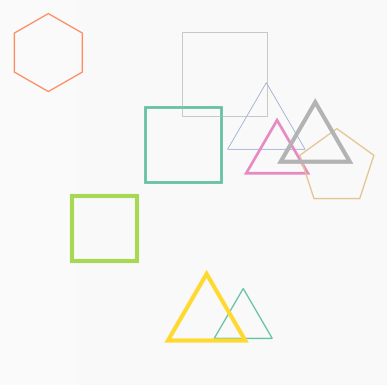[{"shape": "triangle", "thickness": 1, "radius": 0.43, "center": [0.628, 0.164]}, {"shape": "square", "thickness": 2, "radius": 0.49, "center": [0.473, 0.625]}, {"shape": "hexagon", "thickness": 1, "radius": 0.51, "center": [0.125, 0.863]}, {"shape": "triangle", "thickness": 0.5, "radius": 0.58, "center": [0.687, 0.67]}, {"shape": "triangle", "thickness": 2, "radius": 0.46, "center": [0.715, 0.596]}, {"shape": "square", "thickness": 3, "radius": 0.42, "center": [0.27, 0.407]}, {"shape": "triangle", "thickness": 3, "radius": 0.58, "center": [0.533, 0.173]}, {"shape": "pentagon", "thickness": 1, "radius": 0.5, "center": [0.869, 0.566]}, {"shape": "square", "thickness": 0.5, "radius": 0.55, "center": [0.58, 0.807]}, {"shape": "triangle", "thickness": 3, "radius": 0.52, "center": [0.814, 0.631]}]